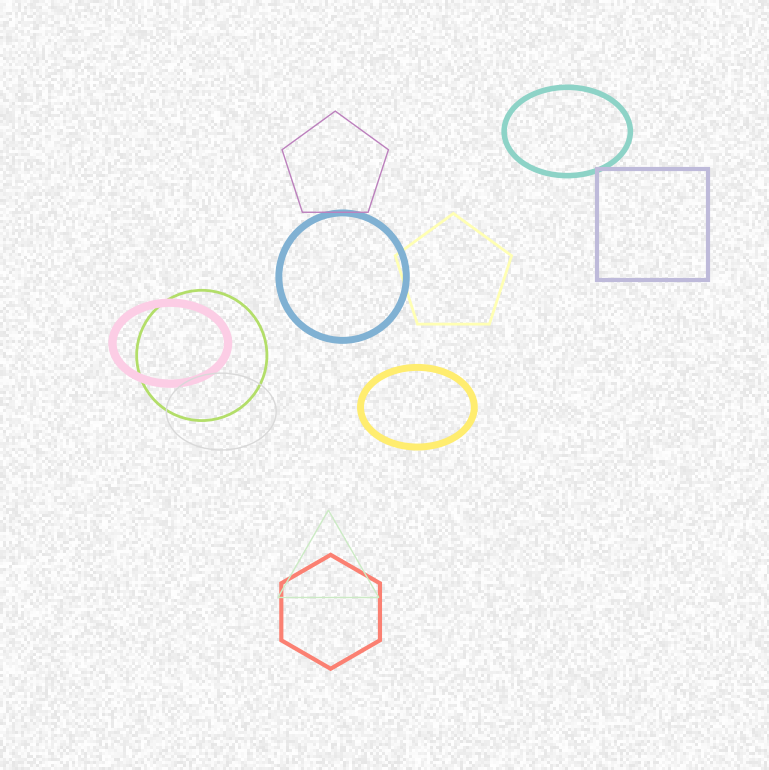[{"shape": "oval", "thickness": 2, "radius": 0.41, "center": [0.737, 0.829]}, {"shape": "pentagon", "thickness": 1, "radius": 0.4, "center": [0.589, 0.643]}, {"shape": "square", "thickness": 1.5, "radius": 0.36, "center": [0.847, 0.709]}, {"shape": "hexagon", "thickness": 1.5, "radius": 0.37, "center": [0.429, 0.205]}, {"shape": "circle", "thickness": 2.5, "radius": 0.41, "center": [0.445, 0.641]}, {"shape": "circle", "thickness": 1, "radius": 0.42, "center": [0.262, 0.538]}, {"shape": "oval", "thickness": 3, "radius": 0.38, "center": [0.221, 0.554]}, {"shape": "oval", "thickness": 0.5, "radius": 0.36, "center": [0.287, 0.466]}, {"shape": "pentagon", "thickness": 0.5, "radius": 0.36, "center": [0.435, 0.783]}, {"shape": "triangle", "thickness": 0.5, "radius": 0.38, "center": [0.426, 0.262]}, {"shape": "oval", "thickness": 2.5, "radius": 0.37, "center": [0.542, 0.471]}]